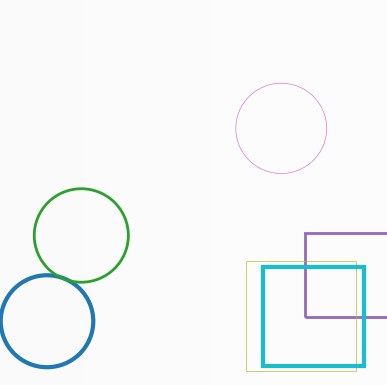[{"shape": "circle", "thickness": 3, "radius": 0.6, "center": [0.121, 0.166]}, {"shape": "circle", "thickness": 2, "radius": 0.61, "center": [0.21, 0.388]}, {"shape": "square", "thickness": 2, "radius": 0.55, "center": [0.898, 0.286]}, {"shape": "circle", "thickness": 0.5, "radius": 0.59, "center": [0.726, 0.667]}, {"shape": "square", "thickness": 0.5, "radius": 0.71, "center": [0.777, 0.179]}, {"shape": "square", "thickness": 3, "radius": 0.65, "center": [0.809, 0.178]}]